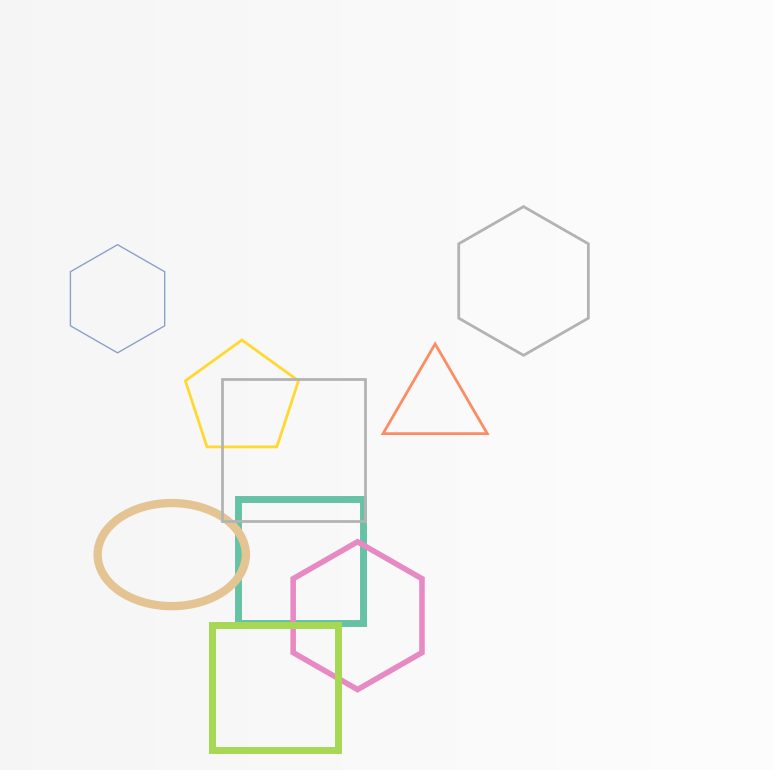[{"shape": "square", "thickness": 2.5, "radius": 0.4, "center": [0.388, 0.272]}, {"shape": "triangle", "thickness": 1, "radius": 0.39, "center": [0.561, 0.476]}, {"shape": "hexagon", "thickness": 0.5, "radius": 0.35, "center": [0.152, 0.612]}, {"shape": "hexagon", "thickness": 2, "radius": 0.48, "center": [0.461, 0.2]}, {"shape": "square", "thickness": 2.5, "radius": 0.41, "center": [0.355, 0.107]}, {"shape": "pentagon", "thickness": 1, "radius": 0.38, "center": [0.312, 0.482]}, {"shape": "oval", "thickness": 3, "radius": 0.48, "center": [0.222, 0.28]}, {"shape": "hexagon", "thickness": 1, "radius": 0.48, "center": [0.676, 0.635]}, {"shape": "square", "thickness": 1, "radius": 0.46, "center": [0.378, 0.415]}]